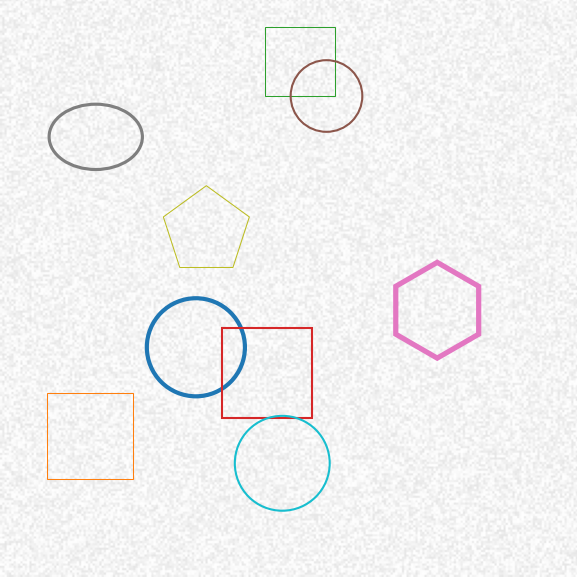[{"shape": "circle", "thickness": 2, "radius": 0.42, "center": [0.339, 0.398]}, {"shape": "square", "thickness": 0.5, "radius": 0.37, "center": [0.155, 0.245]}, {"shape": "square", "thickness": 0.5, "radius": 0.3, "center": [0.52, 0.892]}, {"shape": "square", "thickness": 1, "radius": 0.39, "center": [0.462, 0.353]}, {"shape": "circle", "thickness": 1, "radius": 0.31, "center": [0.565, 0.833]}, {"shape": "hexagon", "thickness": 2.5, "radius": 0.41, "center": [0.757, 0.462]}, {"shape": "oval", "thickness": 1.5, "radius": 0.4, "center": [0.166, 0.762]}, {"shape": "pentagon", "thickness": 0.5, "radius": 0.39, "center": [0.357, 0.599]}, {"shape": "circle", "thickness": 1, "radius": 0.41, "center": [0.489, 0.197]}]